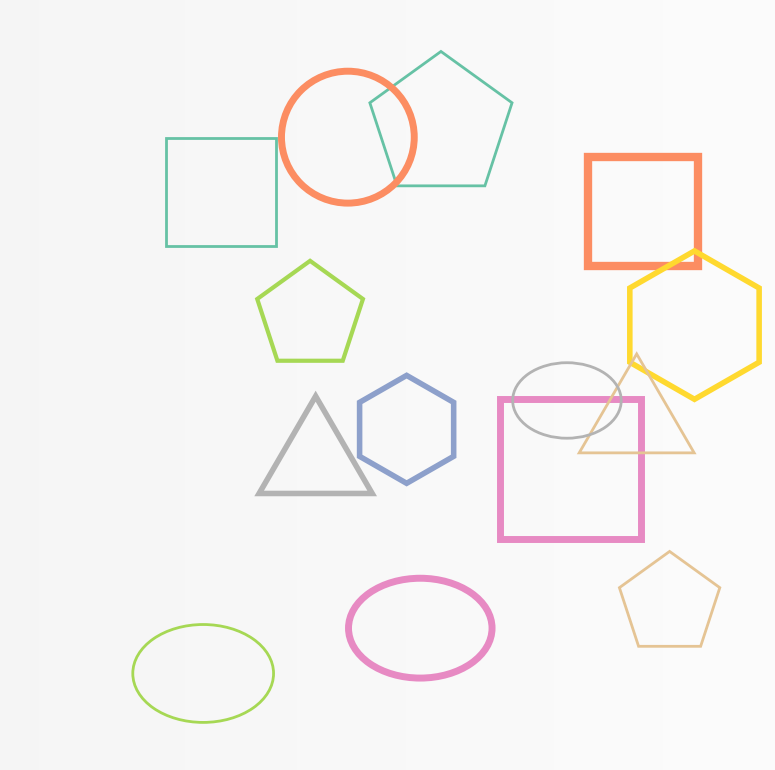[{"shape": "pentagon", "thickness": 1, "radius": 0.48, "center": [0.569, 0.837]}, {"shape": "square", "thickness": 1, "radius": 0.35, "center": [0.285, 0.751]}, {"shape": "circle", "thickness": 2.5, "radius": 0.43, "center": [0.449, 0.822]}, {"shape": "square", "thickness": 3, "radius": 0.35, "center": [0.83, 0.726]}, {"shape": "hexagon", "thickness": 2, "radius": 0.35, "center": [0.525, 0.442]}, {"shape": "square", "thickness": 2.5, "radius": 0.46, "center": [0.736, 0.391]}, {"shape": "oval", "thickness": 2.5, "radius": 0.46, "center": [0.542, 0.184]}, {"shape": "pentagon", "thickness": 1.5, "radius": 0.36, "center": [0.4, 0.59]}, {"shape": "oval", "thickness": 1, "radius": 0.45, "center": [0.262, 0.125]}, {"shape": "hexagon", "thickness": 2, "radius": 0.48, "center": [0.896, 0.578]}, {"shape": "triangle", "thickness": 1, "radius": 0.43, "center": [0.822, 0.455]}, {"shape": "pentagon", "thickness": 1, "radius": 0.34, "center": [0.864, 0.216]}, {"shape": "oval", "thickness": 1, "radius": 0.35, "center": [0.732, 0.48]}, {"shape": "triangle", "thickness": 2, "radius": 0.42, "center": [0.407, 0.401]}]